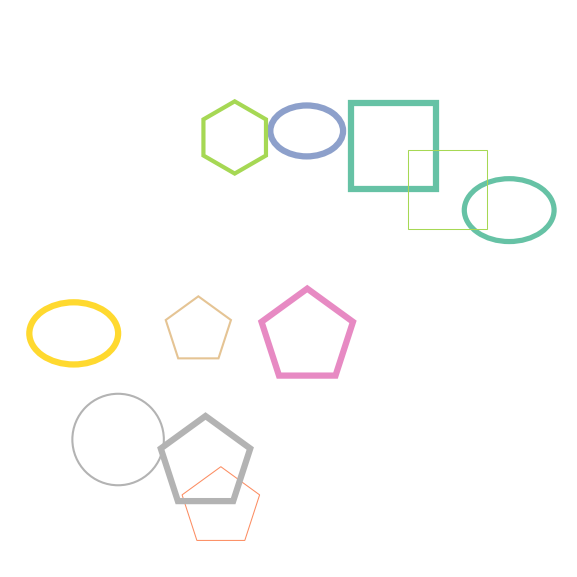[{"shape": "square", "thickness": 3, "radius": 0.37, "center": [0.682, 0.746]}, {"shape": "oval", "thickness": 2.5, "radius": 0.39, "center": [0.882, 0.635]}, {"shape": "pentagon", "thickness": 0.5, "radius": 0.35, "center": [0.382, 0.12]}, {"shape": "oval", "thickness": 3, "radius": 0.31, "center": [0.531, 0.772]}, {"shape": "pentagon", "thickness": 3, "radius": 0.42, "center": [0.532, 0.416]}, {"shape": "hexagon", "thickness": 2, "radius": 0.31, "center": [0.406, 0.761]}, {"shape": "square", "thickness": 0.5, "radius": 0.34, "center": [0.775, 0.671]}, {"shape": "oval", "thickness": 3, "radius": 0.38, "center": [0.128, 0.422]}, {"shape": "pentagon", "thickness": 1, "radius": 0.3, "center": [0.343, 0.427]}, {"shape": "circle", "thickness": 1, "radius": 0.4, "center": [0.205, 0.238]}, {"shape": "pentagon", "thickness": 3, "radius": 0.41, "center": [0.356, 0.197]}]